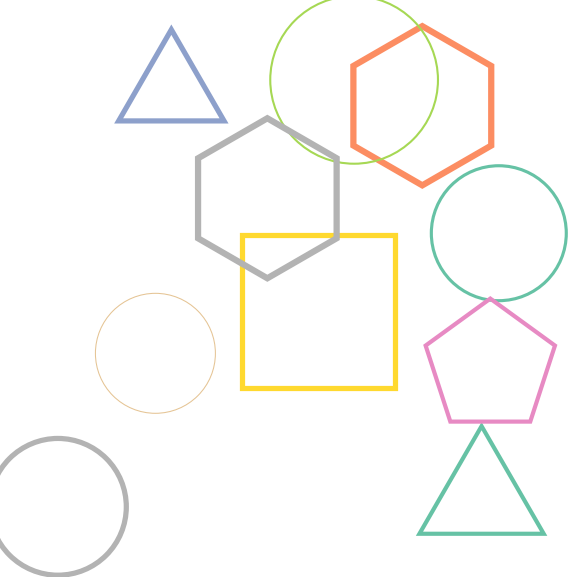[{"shape": "circle", "thickness": 1.5, "radius": 0.58, "center": [0.864, 0.595]}, {"shape": "triangle", "thickness": 2, "radius": 0.62, "center": [0.834, 0.137]}, {"shape": "hexagon", "thickness": 3, "radius": 0.69, "center": [0.731, 0.816]}, {"shape": "triangle", "thickness": 2.5, "radius": 0.53, "center": [0.297, 0.842]}, {"shape": "pentagon", "thickness": 2, "radius": 0.59, "center": [0.849, 0.364]}, {"shape": "circle", "thickness": 1, "radius": 0.73, "center": [0.613, 0.861]}, {"shape": "square", "thickness": 2.5, "radius": 0.66, "center": [0.552, 0.46]}, {"shape": "circle", "thickness": 0.5, "radius": 0.52, "center": [0.269, 0.387]}, {"shape": "hexagon", "thickness": 3, "radius": 0.69, "center": [0.463, 0.656]}, {"shape": "circle", "thickness": 2.5, "radius": 0.59, "center": [0.1, 0.122]}]